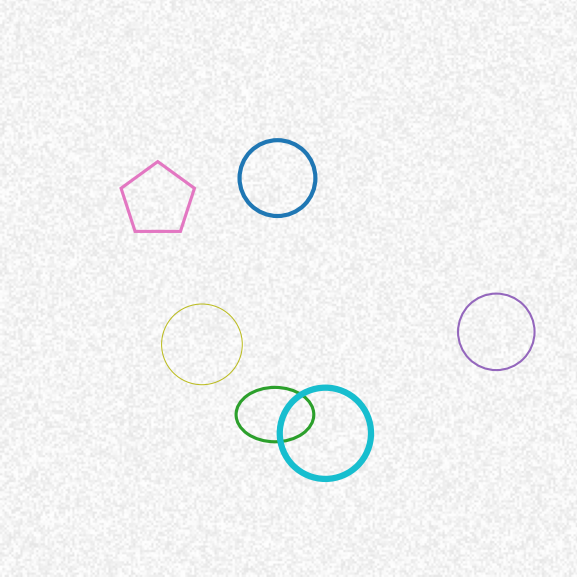[{"shape": "circle", "thickness": 2, "radius": 0.33, "center": [0.48, 0.691]}, {"shape": "oval", "thickness": 1.5, "radius": 0.34, "center": [0.476, 0.281]}, {"shape": "circle", "thickness": 1, "radius": 0.33, "center": [0.859, 0.425]}, {"shape": "pentagon", "thickness": 1.5, "radius": 0.33, "center": [0.273, 0.652]}, {"shape": "circle", "thickness": 0.5, "radius": 0.35, "center": [0.35, 0.403]}, {"shape": "circle", "thickness": 3, "radius": 0.4, "center": [0.563, 0.249]}]